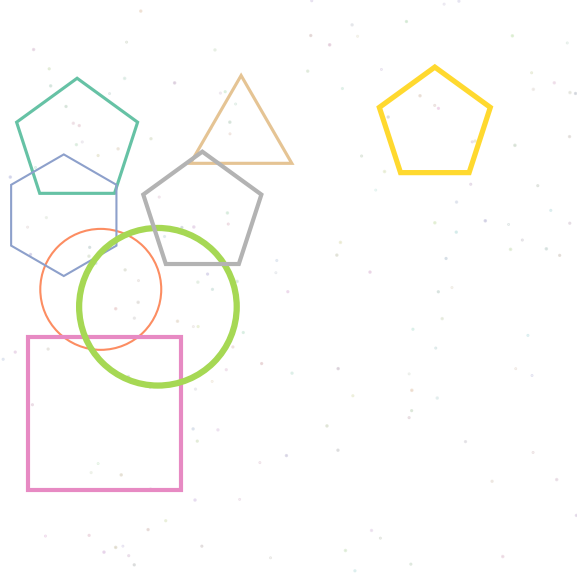[{"shape": "pentagon", "thickness": 1.5, "radius": 0.55, "center": [0.134, 0.753]}, {"shape": "circle", "thickness": 1, "radius": 0.52, "center": [0.174, 0.498]}, {"shape": "hexagon", "thickness": 1, "radius": 0.53, "center": [0.11, 0.626]}, {"shape": "square", "thickness": 2, "radius": 0.66, "center": [0.181, 0.283]}, {"shape": "circle", "thickness": 3, "radius": 0.68, "center": [0.273, 0.468]}, {"shape": "pentagon", "thickness": 2.5, "radius": 0.51, "center": [0.753, 0.782]}, {"shape": "triangle", "thickness": 1.5, "radius": 0.51, "center": [0.418, 0.767]}, {"shape": "pentagon", "thickness": 2, "radius": 0.54, "center": [0.35, 0.629]}]